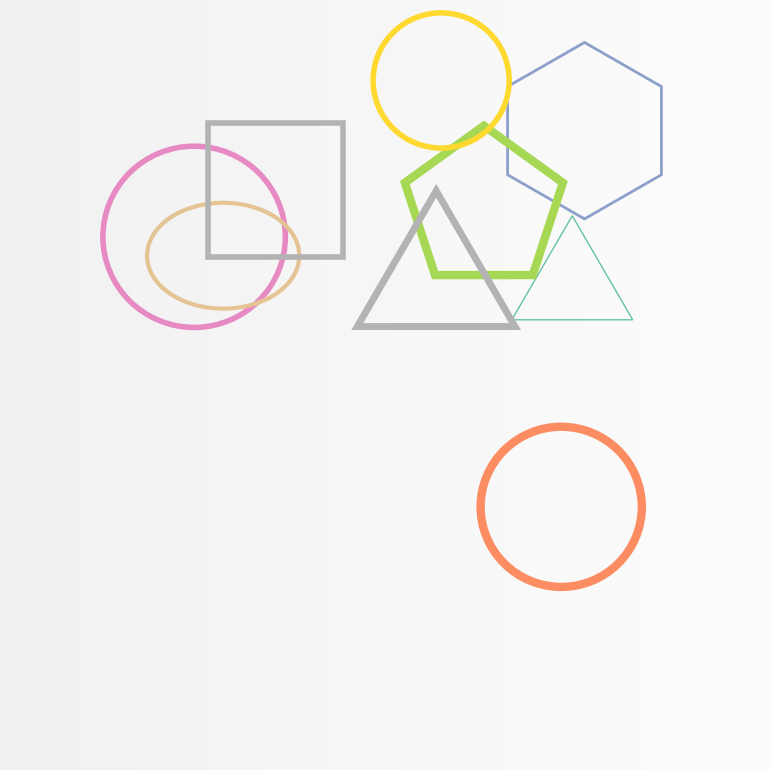[{"shape": "triangle", "thickness": 0.5, "radius": 0.45, "center": [0.738, 0.63]}, {"shape": "circle", "thickness": 3, "radius": 0.52, "center": [0.724, 0.342]}, {"shape": "hexagon", "thickness": 1, "radius": 0.57, "center": [0.754, 0.83]}, {"shape": "circle", "thickness": 2, "radius": 0.59, "center": [0.25, 0.692]}, {"shape": "pentagon", "thickness": 3, "radius": 0.54, "center": [0.624, 0.73]}, {"shape": "circle", "thickness": 2, "radius": 0.44, "center": [0.569, 0.896]}, {"shape": "oval", "thickness": 1.5, "radius": 0.49, "center": [0.288, 0.668]}, {"shape": "square", "thickness": 2, "radius": 0.44, "center": [0.356, 0.753]}, {"shape": "triangle", "thickness": 2.5, "radius": 0.59, "center": [0.563, 0.635]}]